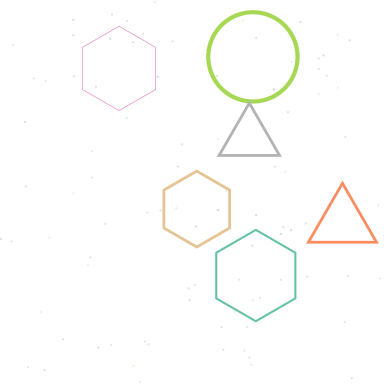[{"shape": "hexagon", "thickness": 1.5, "radius": 0.59, "center": [0.664, 0.284]}, {"shape": "triangle", "thickness": 2, "radius": 0.51, "center": [0.89, 0.422]}, {"shape": "hexagon", "thickness": 0.5, "radius": 0.55, "center": [0.309, 0.822]}, {"shape": "circle", "thickness": 3, "radius": 0.58, "center": [0.657, 0.852]}, {"shape": "hexagon", "thickness": 2, "radius": 0.49, "center": [0.511, 0.457]}, {"shape": "triangle", "thickness": 2, "radius": 0.45, "center": [0.648, 0.642]}]